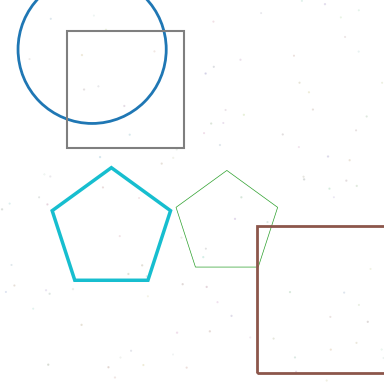[{"shape": "circle", "thickness": 2, "radius": 0.96, "center": [0.239, 0.872]}, {"shape": "pentagon", "thickness": 0.5, "radius": 0.69, "center": [0.589, 0.419]}, {"shape": "square", "thickness": 2, "radius": 0.95, "center": [0.858, 0.221]}, {"shape": "square", "thickness": 1.5, "radius": 0.76, "center": [0.326, 0.767]}, {"shape": "pentagon", "thickness": 2.5, "radius": 0.81, "center": [0.289, 0.403]}]